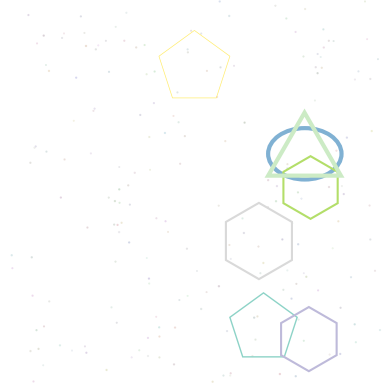[{"shape": "pentagon", "thickness": 1, "radius": 0.46, "center": [0.684, 0.147]}, {"shape": "hexagon", "thickness": 1.5, "radius": 0.42, "center": [0.802, 0.119]}, {"shape": "oval", "thickness": 3, "radius": 0.48, "center": [0.792, 0.6]}, {"shape": "hexagon", "thickness": 1.5, "radius": 0.41, "center": [0.807, 0.513]}, {"shape": "hexagon", "thickness": 1.5, "radius": 0.5, "center": [0.673, 0.374]}, {"shape": "triangle", "thickness": 3, "radius": 0.55, "center": [0.791, 0.598]}, {"shape": "pentagon", "thickness": 0.5, "radius": 0.48, "center": [0.505, 0.824]}]